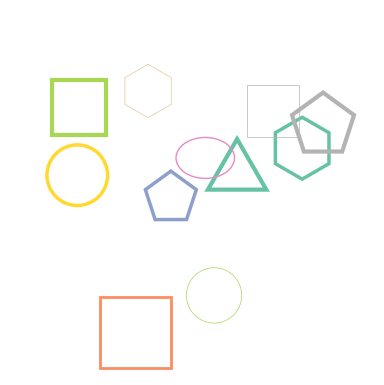[{"shape": "hexagon", "thickness": 2.5, "radius": 0.4, "center": [0.785, 0.615]}, {"shape": "triangle", "thickness": 3, "radius": 0.44, "center": [0.616, 0.551]}, {"shape": "square", "thickness": 2, "radius": 0.46, "center": [0.352, 0.137]}, {"shape": "pentagon", "thickness": 2.5, "radius": 0.35, "center": [0.444, 0.486]}, {"shape": "oval", "thickness": 1, "radius": 0.38, "center": [0.533, 0.59]}, {"shape": "square", "thickness": 3, "radius": 0.35, "center": [0.205, 0.72]}, {"shape": "circle", "thickness": 0.5, "radius": 0.36, "center": [0.556, 0.233]}, {"shape": "circle", "thickness": 2.5, "radius": 0.39, "center": [0.201, 0.545]}, {"shape": "hexagon", "thickness": 0.5, "radius": 0.35, "center": [0.385, 0.764]}, {"shape": "square", "thickness": 0.5, "radius": 0.34, "center": [0.708, 0.713]}, {"shape": "pentagon", "thickness": 3, "radius": 0.42, "center": [0.839, 0.675]}]